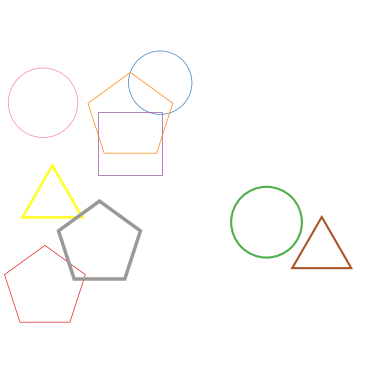[{"shape": "pentagon", "thickness": 0.5, "radius": 0.55, "center": [0.117, 0.252]}, {"shape": "circle", "thickness": 0.5, "radius": 0.41, "center": [0.416, 0.785]}, {"shape": "circle", "thickness": 1.5, "radius": 0.46, "center": [0.692, 0.423]}, {"shape": "square", "thickness": 0.5, "radius": 0.41, "center": [0.338, 0.627]}, {"shape": "pentagon", "thickness": 0.5, "radius": 0.58, "center": [0.339, 0.696]}, {"shape": "triangle", "thickness": 2, "radius": 0.45, "center": [0.136, 0.48]}, {"shape": "triangle", "thickness": 1.5, "radius": 0.44, "center": [0.836, 0.348]}, {"shape": "circle", "thickness": 0.5, "radius": 0.45, "center": [0.112, 0.733]}, {"shape": "pentagon", "thickness": 2.5, "radius": 0.56, "center": [0.258, 0.366]}]